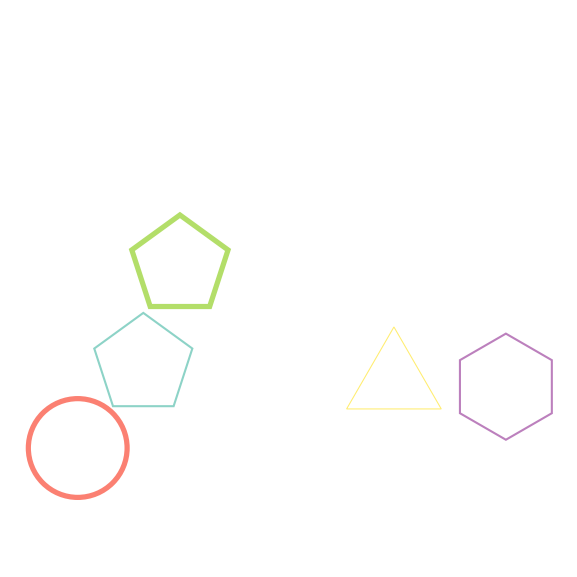[{"shape": "pentagon", "thickness": 1, "radius": 0.45, "center": [0.248, 0.368]}, {"shape": "circle", "thickness": 2.5, "radius": 0.43, "center": [0.135, 0.223]}, {"shape": "pentagon", "thickness": 2.5, "radius": 0.44, "center": [0.312, 0.539]}, {"shape": "hexagon", "thickness": 1, "radius": 0.46, "center": [0.876, 0.33]}, {"shape": "triangle", "thickness": 0.5, "radius": 0.47, "center": [0.682, 0.338]}]